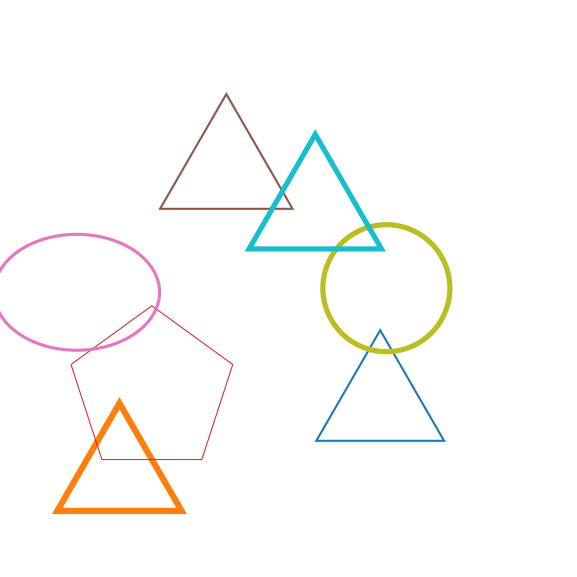[{"shape": "triangle", "thickness": 1, "radius": 0.64, "center": [0.658, 0.3]}, {"shape": "triangle", "thickness": 3, "radius": 0.62, "center": [0.207, 0.177]}, {"shape": "pentagon", "thickness": 0.5, "radius": 0.74, "center": [0.263, 0.322]}, {"shape": "triangle", "thickness": 1, "radius": 0.66, "center": [0.392, 0.704]}, {"shape": "oval", "thickness": 1.5, "radius": 0.72, "center": [0.133, 0.493]}, {"shape": "circle", "thickness": 2.5, "radius": 0.55, "center": [0.669, 0.5]}, {"shape": "triangle", "thickness": 2.5, "radius": 0.66, "center": [0.546, 0.634]}]